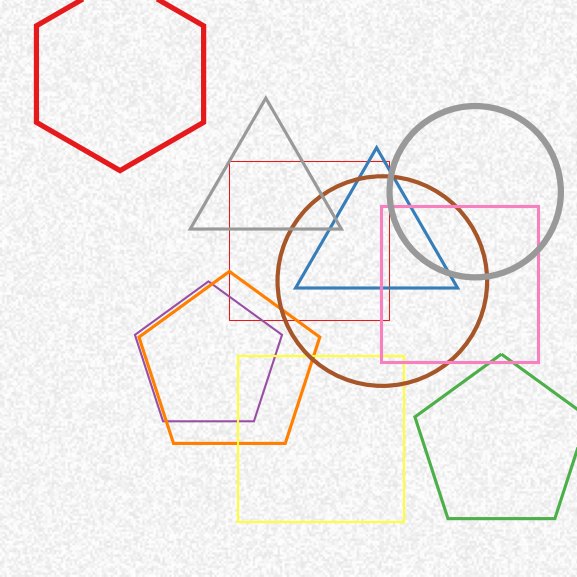[{"shape": "hexagon", "thickness": 2.5, "radius": 0.84, "center": [0.208, 0.871]}, {"shape": "square", "thickness": 0.5, "radius": 0.69, "center": [0.535, 0.583]}, {"shape": "triangle", "thickness": 1.5, "radius": 0.81, "center": [0.652, 0.581]}, {"shape": "pentagon", "thickness": 1.5, "radius": 0.79, "center": [0.868, 0.228]}, {"shape": "pentagon", "thickness": 1, "radius": 0.67, "center": [0.361, 0.378]}, {"shape": "pentagon", "thickness": 1.5, "radius": 0.82, "center": [0.397, 0.364]}, {"shape": "square", "thickness": 1, "radius": 0.72, "center": [0.556, 0.239]}, {"shape": "circle", "thickness": 2, "radius": 0.91, "center": [0.662, 0.512]}, {"shape": "square", "thickness": 1.5, "radius": 0.68, "center": [0.796, 0.507]}, {"shape": "triangle", "thickness": 1.5, "radius": 0.76, "center": [0.46, 0.678]}, {"shape": "circle", "thickness": 3, "radius": 0.74, "center": [0.823, 0.667]}]